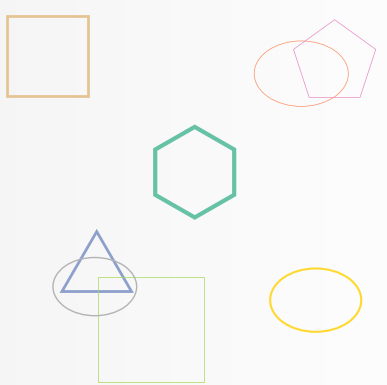[{"shape": "hexagon", "thickness": 3, "radius": 0.59, "center": [0.502, 0.553]}, {"shape": "oval", "thickness": 0.5, "radius": 0.61, "center": [0.777, 0.809]}, {"shape": "triangle", "thickness": 2, "radius": 0.52, "center": [0.25, 0.295]}, {"shape": "pentagon", "thickness": 0.5, "radius": 0.56, "center": [0.863, 0.837]}, {"shape": "square", "thickness": 0.5, "radius": 0.68, "center": [0.389, 0.145]}, {"shape": "oval", "thickness": 1.5, "radius": 0.59, "center": [0.815, 0.22]}, {"shape": "square", "thickness": 2, "radius": 0.52, "center": [0.123, 0.855]}, {"shape": "oval", "thickness": 1, "radius": 0.54, "center": [0.245, 0.256]}]